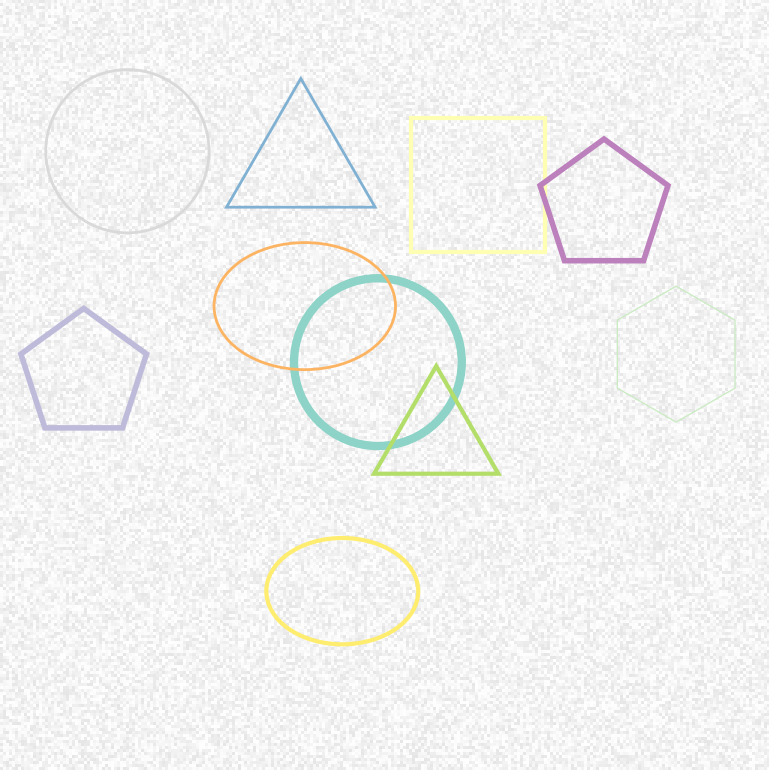[{"shape": "circle", "thickness": 3, "radius": 0.54, "center": [0.491, 0.53]}, {"shape": "square", "thickness": 1.5, "radius": 0.43, "center": [0.62, 0.759]}, {"shape": "pentagon", "thickness": 2, "radius": 0.43, "center": [0.109, 0.514]}, {"shape": "triangle", "thickness": 1, "radius": 0.56, "center": [0.391, 0.787]}, {"shape": "oval", "thickness": 1, "radius": 0.59, "center": [0.396, 0.602]}, {"shape": "triangle", "thickness": 1.5, "radius": 0.47, "center": [0.567, 0.431]}, {"shape": "circle", "thickness": 1, "radius": 0.53, "center": [0.165, 0.804]}, {"shape": "pentagon", "thickness": 2, "radius": 0.44, "center": [0.784, 0.732]}, {"shape": "hexagon", "thickness": 0.5, "radius": 0.44, "center": [0.878, 0.54]}, {"shape": "oval", "thickness": 1.5, "radius": 0.49, "center": [0.445, 0.232]}]